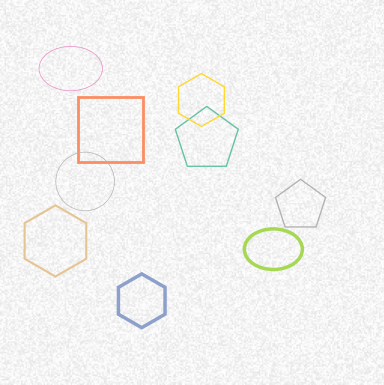[{"shape": "pentagon", "thickness": 1, "radius": 0.43, "center": [0.537, 0.638]}, {"shape": "square", "thickness": 2, "radius": 0.42, "center": [0.287, 0.664]}, {"shape": "hexagon", "thickness": 2.5, "radius": 0.35, "center": [0.368, 0.219]}, {"shape": "oval", "thickness": 0.5, "radius": 0.41, "center": [0.184, 0.822]}, {"shape": "oval", "thickness": 2.5, "radius": 0.38, "center": [0.71, 0.353]}, {"shape": "hexagon", "thickness": 1, "radius": 0.34, "center": [0.523, 0.74]}, {"shape": "hexagon", "thickness": 1.5, "radius": 0.46, "center": [0.144, 0.374]}, {"shape": "pentagon", "thickness": 1, "radius": 0.34, "center": [0.781, 0.466]}, {"shape": "circle", "thickness": 0.5, "radius": 0.38, "center": [0.221, 0.529]}]